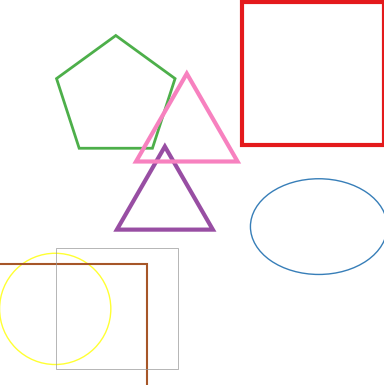[{"shape": "square", "thickness": 3, "radius": 0.92, "center": [0.814, 0.809]}, {"shape": "oval", "thickness": 1, "radius": 0.89, "center": [0.828, 0.411]}, {"shape": "pentagon", "thickness": 2, "radius": 0.81, "center": [0.301, 0.746]}, {"shape": "triangle", "thickness": 3, "radius": 0.72, "center": [0.428, 0.476]}, {"shape": "circle", "thickness": 1, "radius": 0.72, "center": [0.143, 0.198]}, {"shape": "square", "thickness": 1.5, "radius": 0.97, "center": [0.189, 0.12]}, {"shape": "triangle", "thickness": 3, "radius": 0.76, "center": [0.485, 0.657]}, {"shape": "square", "thickness": 0.5, "radius": 0.79, "center": [0.305, 0.199]}]